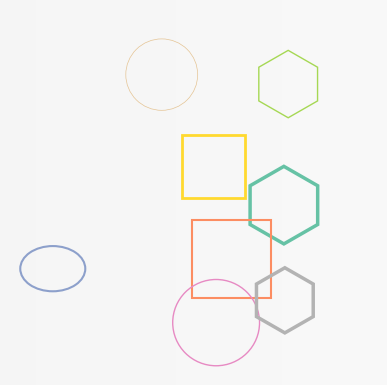[{"shape": "hexagon", "thickness": 2.5, "radius": 0.5, "center": [0.733, 0.467]}, {"shape": "square", "thickness": 1.5, "radius": 0.51, "center": [0.598, 0.326]}, {"shape": "oval", "thickness": 1.5, "radius": 0.42, "center": [0.136, 0.302]}, {"shape": "circle", "thickness": 1, "radius": 0.56, "center": [0.558, 0.162]}, {"shape": "hexagon", "thickness": 1, "radius": 0.44, "center": [0.744, 0.782]}, {"shape": "square", "thickness": 2, "radius": 0.41, "center": [0.551, 0.568]}, {"shape": "circle", "thickness": 0.5, "radius": 0.46, "center": [0.417, 0.806]}, {"shape": "hexagon", "thickness": 2.5, "radius": 0.42, "center": [0.735, 0.22]}]